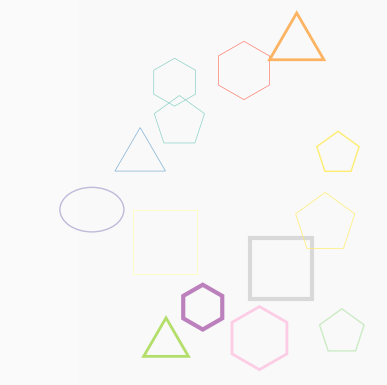[{"shape": "hexagon", "thickness": 0.5, "radius": 0.31, "center": [0.451, 0.787]}, {"shape": "pentagon", "thickness": 0.5, "radius": 0.34, "center": [0.463, 0.684]}, {"shape": "square", "thickness": 0.5, "radius": 0.41, "center": [0.425, 0.371]}, {"shape": "oval", "thickness": 1, "radius": 0.41, "center": [0.237, 0.455]}, {"shape": "hexagon", "thickness": 0.5, "radius": 0.38, "center": [0.63, 0.817]}, {"shape": "triangle", "thickness": 0.5, "radius": 0.38, "center": [0.362, 0.593]}, {"shape": "triangle", "thickness": 2, "radius": 0.4, "center": [0.766, 0.885]}, {"shape": "triangle", "thickness": 2, "radius": 0.33, "center": [0.428, 0.108]}, {"shape": "hexagon", "thickness": 2, "radius": 0.41, "center": [0.67, 0.122]}, {"shape": "square", "thickness": 3, "radius": 0.4, "center": [0.726, 0.302]}, {"shape": "hexagon", "thickness": 3, "radius": 0.29, "center": [0.523, 0.202]}, {"shape": "pentagon", "thickness": 1, "radius": 0.3, "center": [0.882, 0.138]}, {"shape": "pentagon", "thickness": 1, "radius": 0.29, "center": [0.872, 0.601]}, {"shape": "pentagon", "thickness": 0.5, "radius": 0.4, "center": [0.839, 0.42]}]